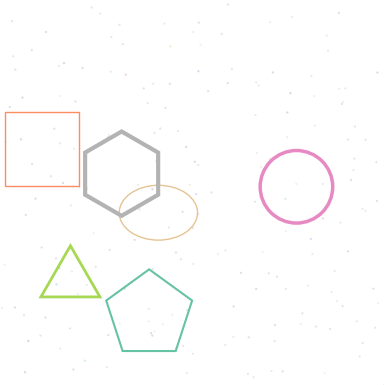[{"shape": "pentagon", "thickness": 1.5, "radius": 0.59, "center": [0.387, 0.183]}, {"shape": "square", "thickness": 1, "radius": 0.48, "center": [0.109, 0.613]}, {"shape": "circle", "thickness": 2.5, "radius": 0.47, "center": [0.77, 0.515]}, {"shape": "triangle", "thickness": 2, "radius": 0.44, "center": [0.183, 0.273]}, {"shape": "oval", "thickness": 1, "radius": 0.51, "center": [0.411, 0.447]}, {"shape": "hexagon", "thickness": 3, "radius": 0.55, "center": [0.316, 0.549]}]